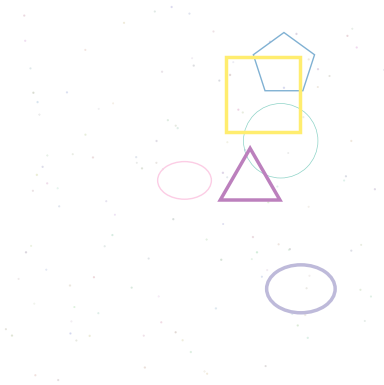[{"shape": "circle", "thickness": 0.5, "radius": 0.48, "center": [0.729, 0.634]}, {"shape": "oval", "thickness": 2.5, "radius": 0.44, "center": [0.782, 0.25]}, {"shape": "pentagon", "thickness": 1, "radius": 0.42, "center": [0.737, 0.832]}, {"shape": "oval", "thickness": 1, "radius": 0.35, "center": [0.479, 0.531]}, {"shape": "triangle", "thickness": 2.5, "radius": 0.45, "center": [0.65, 0.525]}, {"shape": "square", "thickness": 2.5, "radius": 0.49, "center": [0.683, 0.755]}]